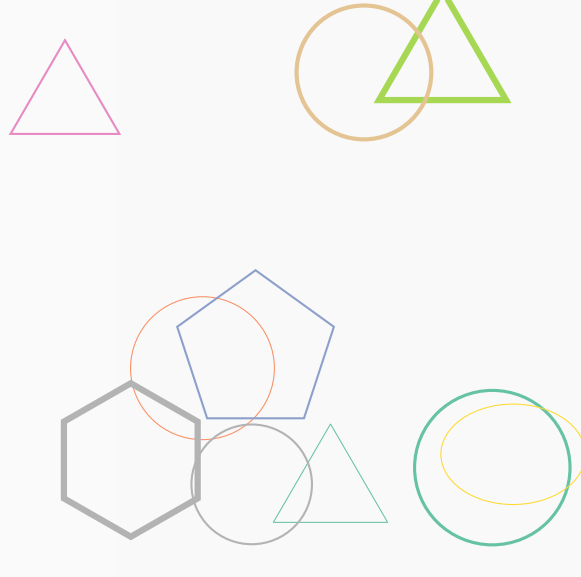[{"shape": "triangle", "thickness": 0.5, "radius": 0.57, "center": [0.569, 0.151]}, {"shape": "circle", "thickness": 1.5, "radius": 0.67, "center": [0.847, 0.189]}, {"shape": "circle", "thickness": 0.5, "radius": 0.62, "center": [0.348, 0.362]}, {"shape": "pentagon", "thickness": 1, "radius": 0.71, "center": [0.44, 0.389]}, {"shape": "triangle", "thickness": 1, "radius": 0.54, "center": [0.112, 0.821]}, {"shape": "triangle", "thickness": 3, "radius": 0.63, "center": [0.761, 0.889]}, {"shape": "oval", "thickness": 0.5, "radius": 0.62, "center": [0.883, 0.212]}, {"shape": "circle", "thickness": 2, "radius": 0.58, "center": [0.626, 0.874]}, {"shape": "circle", "thickness": 1, "radius": 0.52, "center": [0.433, 0.16]}, {"shape": "hexagon", "thickness": 3, "radius": 0.66, "center": [0.225, 0.203]}]